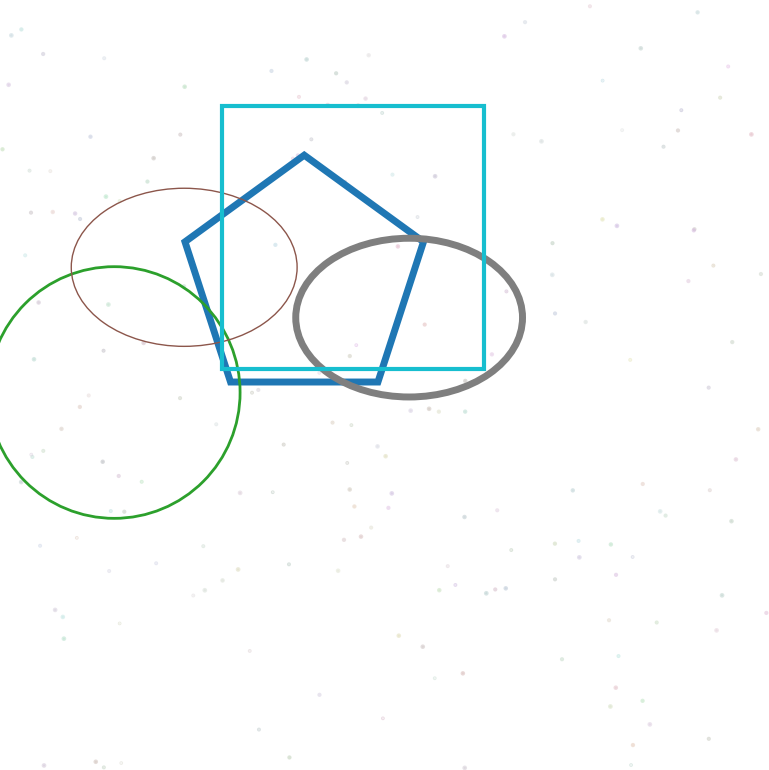[{"shape": "pentagon", "thickness": 2.5, "radius": 0.81, "center": [0.395, 0.636]}, {"shape": "circle", "thickness": 1, "radius": 0.82, "center": [0.148, 0.49]}, {"shape": "oval", "thickness": 0.5, "radius": 0.73, "center": [0.239, 0.653]}, {"shape": "oval", "thickness": 2.5, "radius": 0.74, "center": [0.531, 0.588]}, {"shape": "square", "thickness": 1.5, "radius": 0.85, "center": [0.458, 0.691]}]